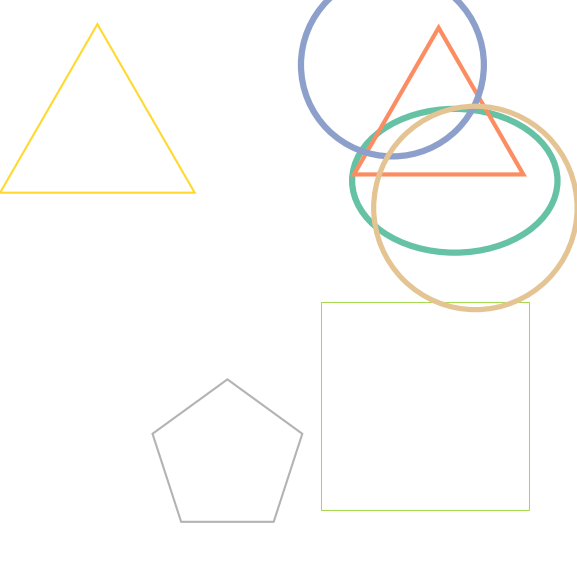[{"shape": "oval", "thickness": 3, "radius": 0.89, "center": [0.788, 0.686]}, {"shape": "triangle", "thickness": 2, "radius": 0.85, "center": [0.76, 0.782]}, {"shape": "circle", "thickness": 3, "radius": 0.79, "center": [0.68, 0.887]}, {"shape": "square", "thickness": 0.5, "radius": 0.9, "center": [0.736, 0.296]}, {"shape": "triangle", "thickness": 1, "radius": 0.97, "center": [0.169, 0.763]}, {"shape": "circle", "thickness": 2.5, "radius": 0.88, "center": [0.823, 0.639]}, {"shape": "pentagon", "thickness": 1, "radius": 0.68, "center": [0.394, 0.206]}]